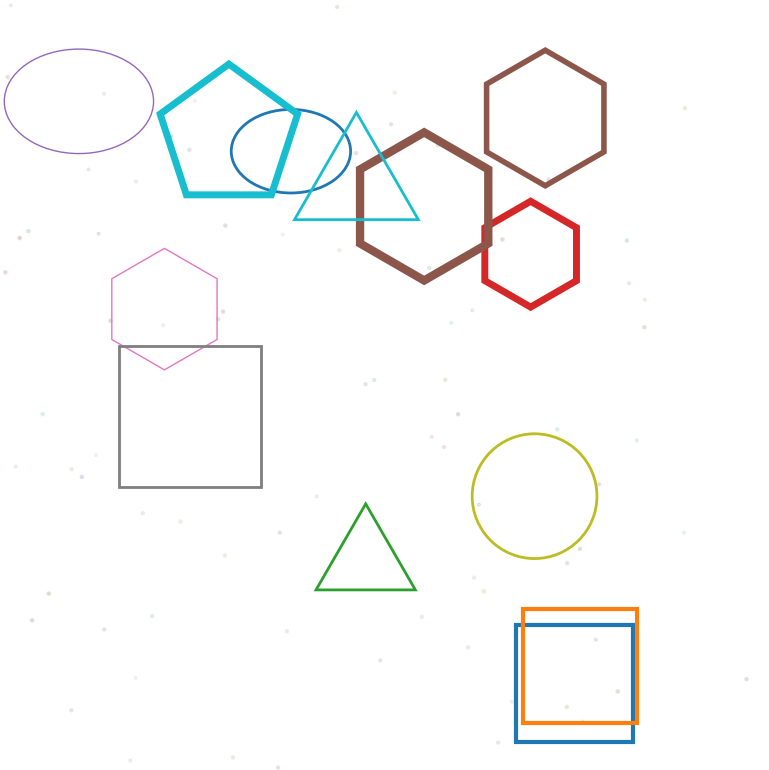[{"shape": "oval", "thickness": 1, "radius": 0.39, "center": [0.378, 0.804]}, {"shape": "square", "thickness": 1.5, "radius": 0.38, "center": [0.747, 0.112]}, {"shape": "square", "thickness": 1.5, "radius": 0.37, "center": [0.753, 0.135]}, {"shape": "triangle", "thickness": 1, "radius": 0.37, "center": [0.475, 0.271]}, {"shape": "hexagon", "thickness": 2.5, "radius": 0.34, "center": [0.689, 0.67]}, {"shape": "oval", "thickness": 0.5, "radius": 0.48, "center": [0.103, 0.868]}, {"shape": "hexagon", "thickness": 3, "radius": 0.48, "center": [0.551, 0.732]}, {"shape": "hexagon", "thickness": 2, "radius": 0.44, "center": [0.708, 0.847]}, {"shape": "hexagon", "thickness": 0.5, "radius": 0.39, "center": [0.214, 0.599]}, {"shape": "square", "thickness": 1, "radius": 0.46, "center": [0.247, 0.459]}, {"shape": "circle", "thickness": 1, "radius": 0.41, "center": [0.694, 0.356]}, {"shape": "pentagon", "thickness": 2.5, "radius": 0.47, "center": [0.297, 0.823]}, {"shape": "triangle", "thickness": 1, "radius": 0.46, "center": [0.463, 0.761]}]